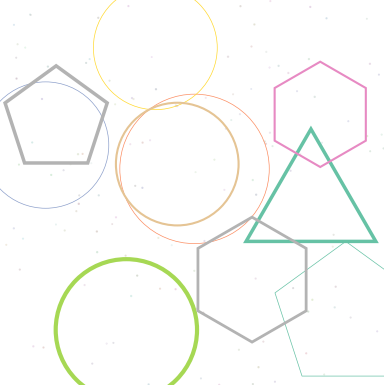[{"shape": "pentagon", "thickness": 0.5, "radius": 0.97, "center": [0.898, 0.18]}, {"shape": "triangle", "thickness": 2.5, "radius": 0.97, "center": [0.808, 0.47]}, {"shape": "circle", "thickness": 0.5, "radius": 0.97, "center": [0.505, 0.561]}, {"shape": "circle", "thickness": 0.5, "radius": 0.82, "center": [0.118, 0.623]}, {"shape": "hexagon", "thickness": 1.5, "radius": 0.68, "center": [0.832, 0.703]}, {"shape": "circle", "thickness": 3, "radius": 0.92, "center": [0.328, 0.143]}, {"shape": "circle", "thickness": 0.5, "radius": 0.8, "center": [0.403, 0.876]}, {"shape": "circle", "thickness": 1.5, "radius": 0.8, "center": [0.46, 0.574]}, {"shape": "pentagon", "thickness": 2.5, "radius": 0.7, "center": [0.146, 0.69]}, {"shape": "hexagon", "thickness": 2, "radius": 0.81, "center": [0.655, 0.274]}]